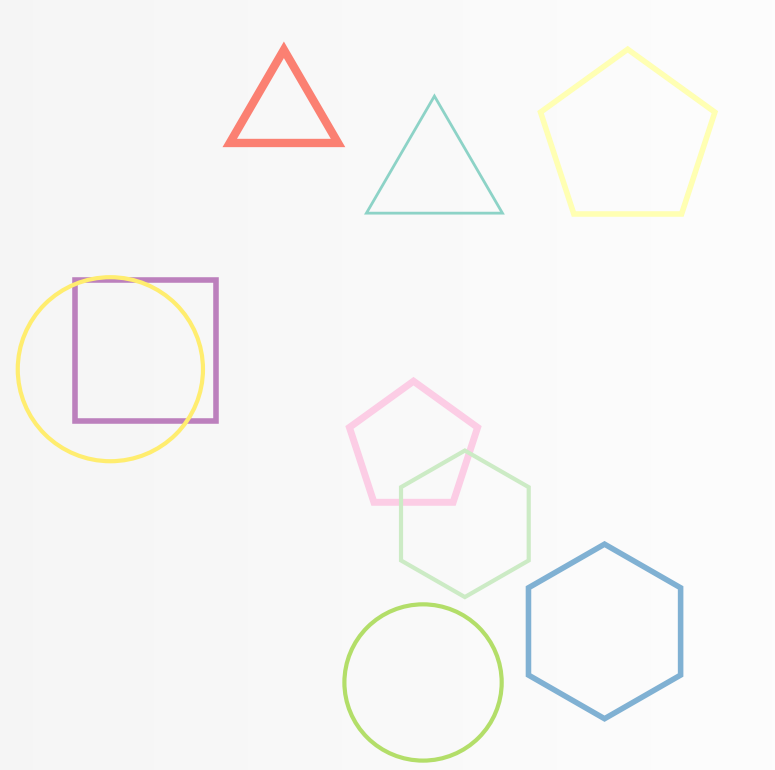[{"shape": "triangle", "thickness": 1, "radius": 0.51, "center": [0.561, 0.774]}, {"shape": "pentagon", "thickness": 2, "radius": 0.59, "center": [0.81, 0.818]}, {"shape": "triangle", "thickness": 3, "radius": 0.4, "center": [0.366, 0.855]}, {"shape": "hexagon", "thickness": 2, "radius": 0.57, "center": [0.78, 0.18]}, {"shape": "circle", "thickness": 1.5, "radius": 0.51, "center": [0.546, 0.114]}, {"shape": "pentagon", "thickness": 2.5, "radius": 0.43, "center": [0.534, 0.418]}, {"shape": "square", "thickness": 2, "radius": 0.46, "center": [0.188, 0.544]}, {"shape": "hexagon", "thickness": 1.5, "radius": 0.48, "center": [0.6, 0.32]}, {"shape": "circle", "thickness": 1.5, "radius": 0.6, "center": [0.142, 0.52]}]